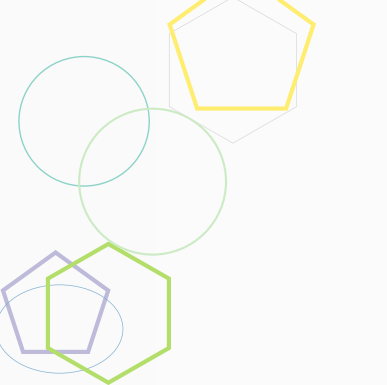[{"shape": "circle", "thickness": 1, "radius": 0.84, "center": [0.217, 0.685]}, {"shape": "pentagon", "thickness": 3, "radius": 0.71, "center": [0.143, 0.201]}, {"shape": "oval", "thickness": 0.5, "radius": 0.82, "center": [0.153, 0.145]}, {"shape": "hexagon", "thickness": 3, "radius": 0.9, "center": [0.28, 0.186]}, {"shape": "hexagon", "thickness": 0.5, "radius": 0.95, "center": [0.601, 0.818]}, {"shape": "circle", "thickness": 1.5, "radius": 0.95, "center": [0.394, 0.528]}, {"shape": "pentagon", "thickness": 3, "radius": 0.98, "center": [0.624, 0.876]}]